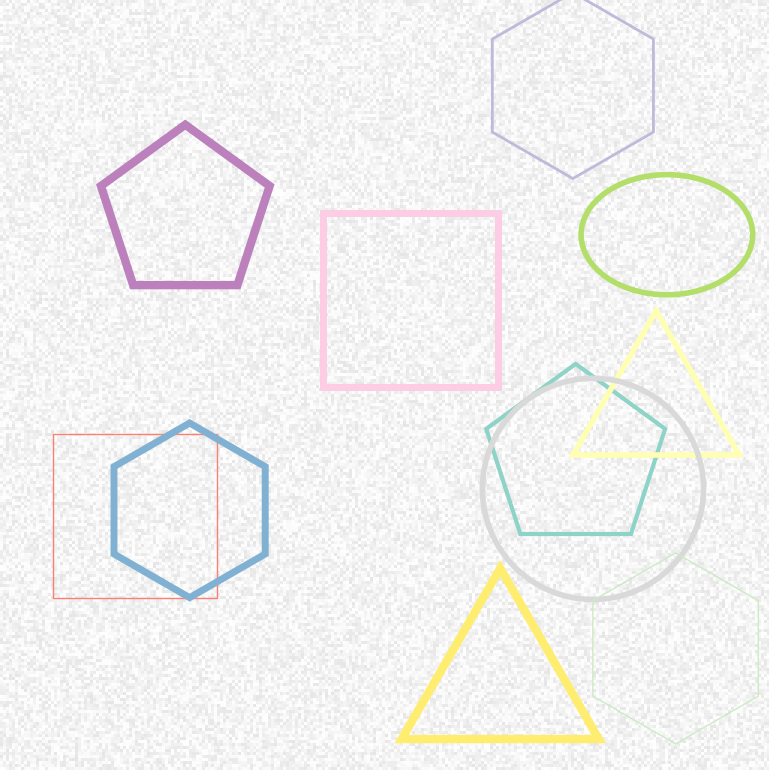[{"shape": "pentagon", "thickness": 1.5, "radius": 0.61, "center": [0.748, 0.405]}, {"shape": "triangle", "thickness": 2, "radius": 0.62, "center": [0.852, 0.472]}, {"shape": "hexagon", "thickness": 1, "radius": 0.6, "center": [0.744, 0.889]}, {"shape": "square", "thickness": 0.5, "radius": 0.53, "center": [0.175, 0.33]}, {"shape": "hexagon", "thickness": 2.5, "radius": 0.57, "center": [0.246, 0.337]}, {"shape": "oval", "thickness": 2, "radius": 0.56, "center": [0.866, 0.695]}, {"shape": "square", "thickness": 2.5, "radius": 0.57, "center": [0.533, 0.61]}, {"shape": "circle", "thickness": 2, "radius": 0.72, "center": [0.77, 0.365]}, {"shape": "pentagon", "thickness": 3, "radius": 0.58, "center": [0.241, 0.723]}, {"shape": "hexagon", "thickness": 0.5, "radius": 0.62, "center": [0.877, 0.158]}, {"shape": "triangle", "thickness": 3, "radius": 0.74, "center": [0.65, 0.114]}]